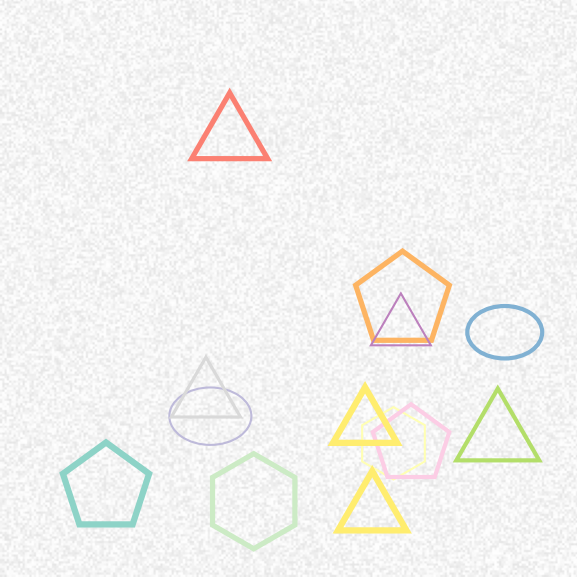[{"shape": "pentagon", "thickness": 3, "radius": 0.39, "center": [0.184, 0.155]}, {"shape": "hexagon", "thickness": 1, "radius": 0.31, "center": [0.681, 0.232]}, {"shape": "oval", "thickness": 1, "radius": 0.36, "center": [0.364, 0.278]}, {"shape": "triangle", "thickness": 2.5, "radius": 0.38, "center": [0.398, 0.762]}, {"shape": "oval", "thickness": 2, "radius": 0.32, "center": [0.874, 0.424]}, {"shape": "pentagon", "thickness": 2.5, "radius": 0.43, "center": [0.697, 0.479]}, {"shape": "triangle", "thickness": 2, "radius": 0.41, "center": [0.862, 0.243]}, {"shape": "pentagon", "thickness": 2, "radius": 0.35, "center": [0.712, 0.229]}, {"shape": "triangle", "thickness": 1.5, "radius": 0.35, "center": [0.357, 0.312]}, {"shape": "triangle", "thickness": 1, "radius": 0.3, "center": [0.694, 0.431]}, {"shape": "hexagon", "thickness": 2.5, "radius": 0.41, "center": [0.439, 0.131]}, {"shape": "triangle", "thickness": 3, "radius": 0.34, "center": [0.645, 0.115]}, {"shape": "triangle", "thickness": 3, "radius": 0.32, "center": [0.632, 0.264]}]